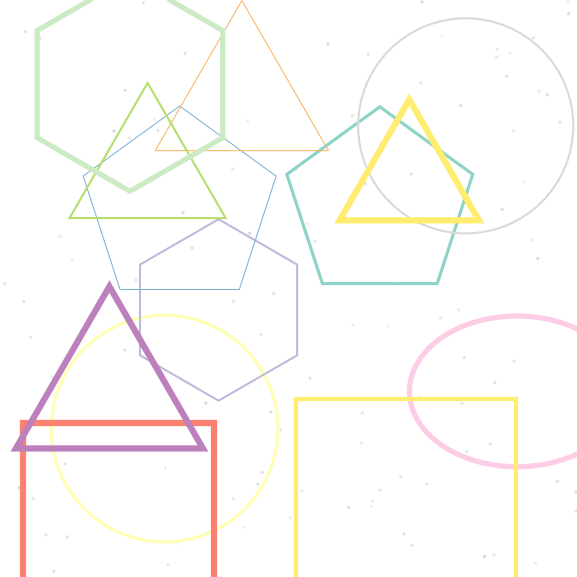[{"shape": "pentagon", "thickness": 1.5, "radius": 0.85, "center": [0.658, 0.645]}, {"shape": "circle", "thickness": 1.5, "radius": 0.98, "center": [0.285, 0.257]}, {"shape": "hexagon", "thickness": 1, "radius": 0.79, "center": [0.378, 0.462]}, {"shape": "square", "thickness": 3, "radius": 0.83, "center": [0.205, 0.102]}, {"shape": "pentagon", "thickness": 0.5, "radius": 0.88, "center": [0.311, 0.64]}, {"shape": "triangle", "thickness": 0.5, "radius": 0.87, "center": [0.419, 0.825]}, {"shape": "triangle", "thickness": 1, "radius": 0.78, "center": [0.256, 0.7]}, {"shape": "oval", "thickness": 2.5, "radius": 0.93, "center": [0.895, 0.321]}, {"shape": "circle", "thickness": 1, "radius": 0.93, "center": [0.806, 0.781]}, {"shape": "triangle", "thickness": 3, "radius": 0.93, "center": [0.189, 0.316]}, {"shape": "hexagon", "thickness": 2.5, "radius": 0.93, "center": [0.225, 0.853]}, {"shape": "square", "thickness": 2, "radius": 0.96, "center": [0.703, 0.118]}, {"shape": "triangle", "thickness": 3, "radius": 0.7, "center": [0.709, 0.687]}]